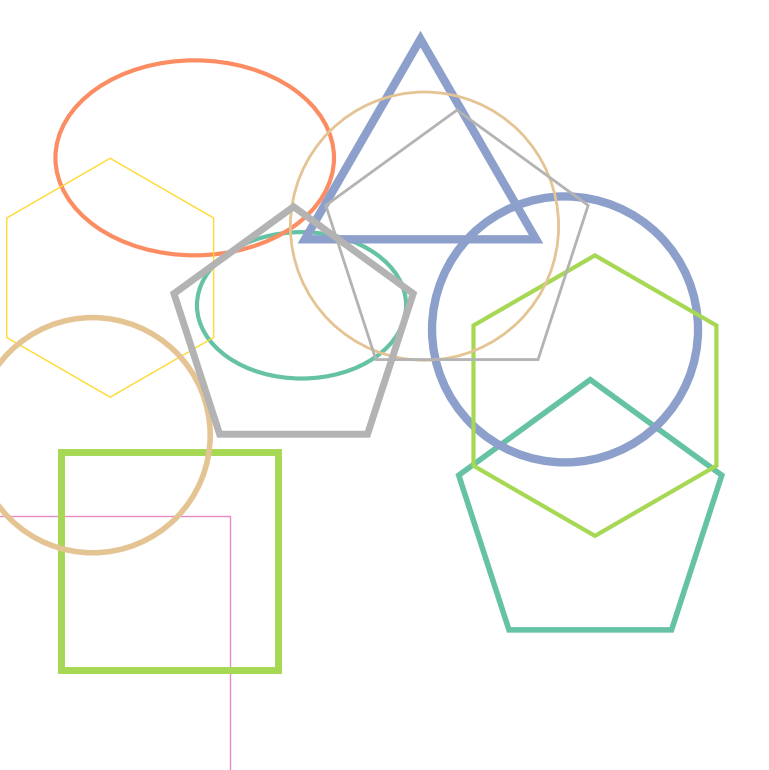[{"shape": "pentagon", "thickness": 2, "radius": 0.9, "center": [0.767, 0.327]}, {"shape": "oval", "thickness": 1.5, "radius": 0.68, "center": [0.392, 0.603]}, {"shape": "oval", "thickness": 1.5, "radius": 0.9, "center": [0.253, 0.795]}, {"shape": "triangle", "thickness": 3, "radius": 0.87, "center": [0.546, 0.776]}, {"shape": "circle", "thickness": 3, "radius": 0.86, "center": [0.734, 0.572]}, {"shape": "square", "thickness": 0.5, "radius": 0.84, "center": [0.13, 0.162]}, {"shape": "hexagon", "thickness": 1.5, "radius": 0.91, "center": [0.773, 0.486]}, {"shape": "square", "thickness": 2.5, "radius": 0.71, "center": [0.22, 0.272]}, {"shape": "hexagon", "thickness": 0.5, "radius": 0.78, "center": [0.143, 0.639]}, {"shape": "circle", "thickness": 2, "radius": 0.76, "center": [0.12, 0.435]}, {"shape": "circle", "thickness": 1, "radius": 0.87, "center": [0.551, 0.706]}, {"shape": "pentagon", "thickness": 1, "radius": 0.9, "center": [0.593, 0.678]}, {"shape": "pentagon", "thickness": 2.5, "radius": 0.82, "center": [0.381, 0.568]}]